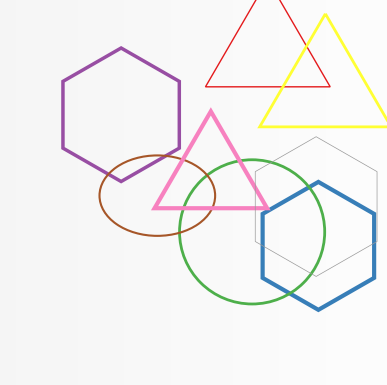[{"shape": "triangle", "thickness": 1, "radius": 0.93, "center": [0.691, 0.867]}, {"shape": "hexagon", "thickness": 3, "radius": 0.83, "center": [0.822, 0.361]}, {"shape": "circle", "thickness": 2, "radius": 0.94, "center": [0.651, 0.398]}, {"shape": "hexagon", "thickness": 2.5, "radius": 0.87, "center": [0.313, 0.702]}, {"shape": "triangle", "thickness": 2, "radius": 0.98, "center": [0.84, 0.768]}, {"shape": "oval", "thickness": 1.5, "radius": 0.75, "center": [0.406, 0.492]}, {"shape": "triangle", "thickness": 3, "radius": 0.84, "center": [0.544, 0.543]}, {"shape": "hexagon", "thickness": 0.5, "radius": 0.91, "center": [0.816, 0.463]}]